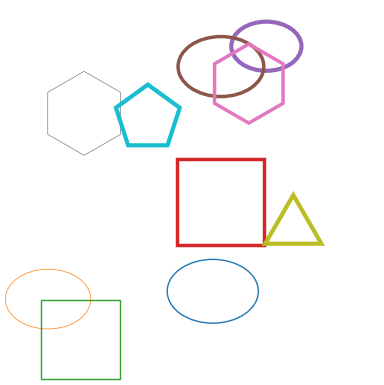[{"shape": "oval", "thickness": 1, "radius": 0.59, "center": [0.553, 0.243]}, {"shape": "oval", "thickness": 0.5, "radius": 0.55, "center": [0.125, 0.223]}, {"shape": "square", "thickness": 1, "radius": 0.51, "center": [0.21, 0.118]}, {"shape": "square", "thickness": 2.5, "radius": 0.56, "center": [0.573, 0.475]}, {"shape": "oval", "thickness": 3, "radius": 0.46, "center": [0.692, 0.88]}, {"shape": "oval", "thickness": 2.5, "radius": 0.56, "center": [0.574, 0.827]}, {"shape": "hexagon", "thickness": 2.5, "radius": 0.51, "center": [0.646, 0.783]}, {"shape": "hexagon", "thickness": 0.5, "radius": 0.55, "center": [0.219, 0.706]}, {"shape": "triangle", "thickness": 3, "radius": 0.42, "center": [0.762, 0.409]}, {"shape": "pentagon", "thickness": 3, "radius": 0.44, "center": [0.384, 0.693]}]